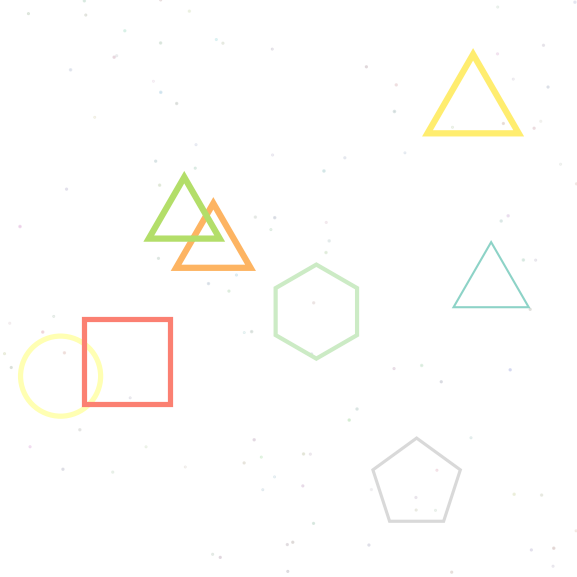[{"shape": "triangle", "thickness": 1, "radius": 0.38, "center": [0.85, 0.505]}, {"shape": "circle", "thickness": 2.5, "radius": 0.35, "center": [0.105, 0.348]}, {"shape": "square", "thickness": 2.5, "radius": 0.37, "center": [0.22, 0.374]}, {"shape": "triangle", "thickness": 3, "radius": 0.37, "center": [0.369, 0.573]}, {"shape": "triangle", "thickness": 3, "radius": 0.35, "center": [0.319, 0.621]}, {"shape": "pentagon", "thickness": 1.5, "radius": 0.4, "center": [0.721, 0.161]}, {"shape": "hexagon", "thickness": 2, "radius": 0.41, "center": [0.548, 0.46]}, {"shape": "triangle", "thickness": 3, "radius": 0.46, "center": [0.819, 0.814]}]